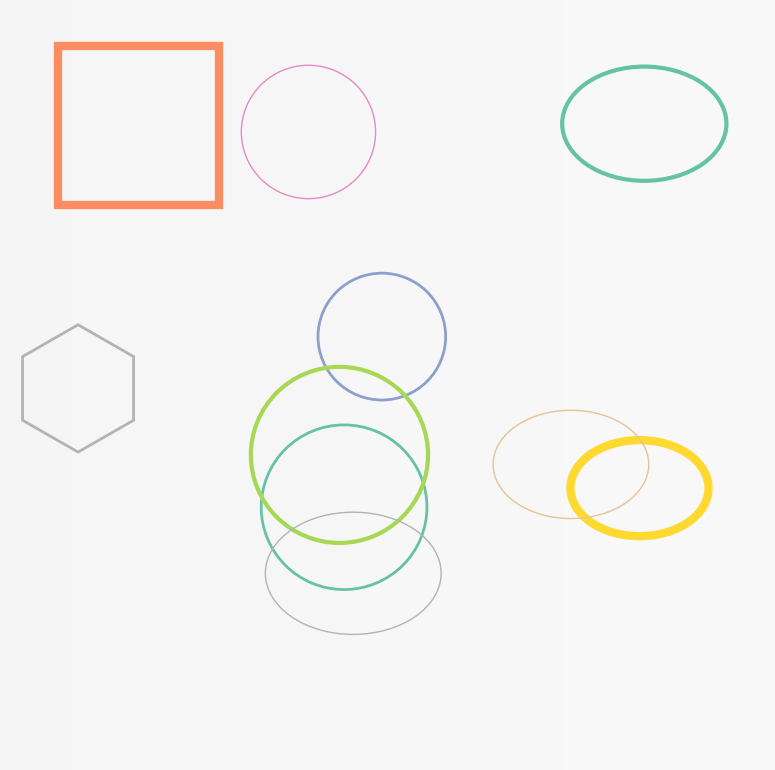[{"shape": "oval", "thickness": 1.5, "radius": 0.53, "center": [0.831, 0.839]}, {"shape": "circle", "thickness": 1, "radius": 0.53, "center": [0.444, 0.341]}, {"shape": "square", "thickness": 3, "radius": 0.52, "center": [0.178, 0.837]}, {"shape": "circle", "thickness": 1, "radius": 0.41, "center": [0.493, 0.563]}, {"shape": "circle", "thickness": 0.5, "radius": 0.43, "center": [0.398, 0.829]}, {"shape": "circle", "thickness": 1.5, "radius": 0.57, "center": [0.438, 0.409]}, {"shape": "oval", "thickness": 3, "radius": 0.45, "center": [0.825, 0.366]}, {"shape": "oval", "thickness": 0.5, "radius": 0.5, "center": [0.737, 0.397]}, {"shape": "hexagon", "thickness": 1, "radius": 0.41, "center": [0.101, 0.496]}, {"shape": "oval", "thickness": 0.5, "radius": 0.57, "center": [0.456, 0.255]}]